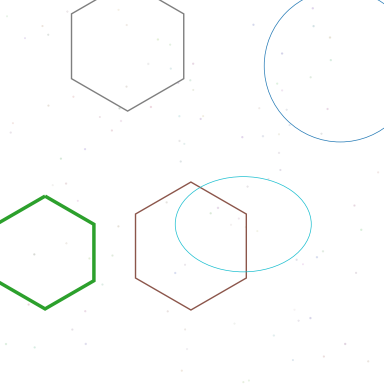[{"shape": "circle", "thickness": 0.5, "radius": 0.99, "center": [0.884, 0.829]}, {"shape": "hexagon", "thickness": 2.5, "radius": 0.73, "center": [0.117, 0.344]}, {"shape": "hexagon", "thickness": 1, "radius": 0.83, "center": [0.496, 0.361]}, {"shape": "hexagon", "thickness": 1, "radius": 0.84, "center": [0.332, 0.88]}, {"shape": "oval", "thickness": 0.5, "radius": 0.88, "center": [0.632, 0.418]}]